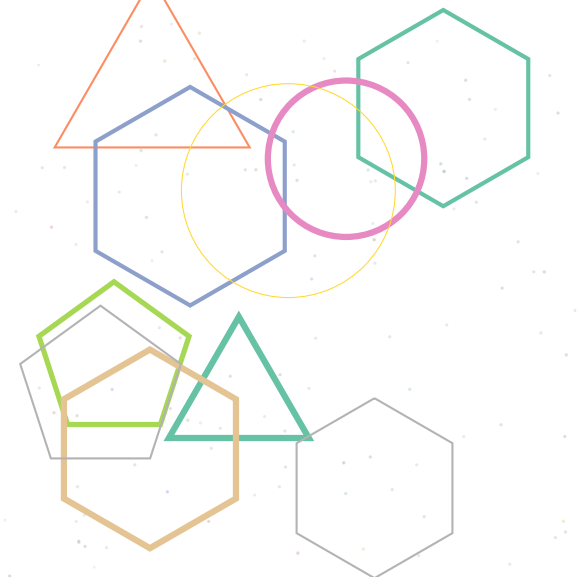[{"shape": "triangle", "thickness": 3, "radius": 0.7, "center": [0.414, 0.311]}, {"shape": "hexagon", "thickness": 2, "radius": 0.85, "center": [0.768, 0.812]}, {"shape": "triangle", "thickness": 1, "radius": 0.98, "center": [0.264, 0.841]}, {"shape": "hexagon", "thickness": 2, "radius": 0.95, "center": [0.329, 0.659]}, {"shape": "circle", "thickness": 3, "radius": 0.68, "center": [0.599, 0.724]}, {"shape": "pentagon", "thickness": 2.5, "radius": 0.68, "center": [0.197, 0.375]}, {"shape": "circle", "thickness": 0.5, "radius": 0.93, "center": [0.499, 0.669]}, {"shape": "hexagon", "thickness": 3, "radius": 0.86, "center": [0.26, 0.222]}, {"shape": "pentagon", "thickness": 1, "radius": 0.73, "center": [0.174, 0.324]}, {"shape": "hexagon", "thickness": 1, "radius": 0.78, "center": [0.649, 0.154]}]